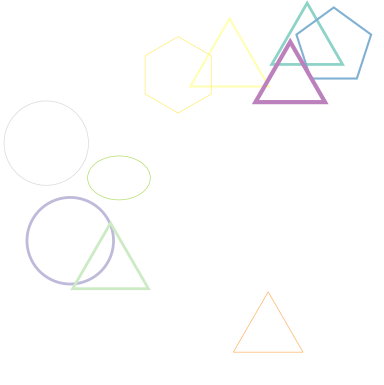[{"shape": "triangle", "thickness": 2, "radius": 0.53, "center": [0.798, 0.886]}, {"shape": "triangle", "thickness": 1.5, "radius": 0.59, "center": [0.596, 0.834]}, {"shape": "circle", "thickness": 2, "radius": 0.56, "center": [0.182, 0.375]}, {"shape": "pentagon", "thickness": 1.5, "radius": 0.51, "center": [0.867, 0.879]}, {"shape": "triangle", "thickness": 0.5, "radius": 0.52, "center": [0.697, 0.138]}, {"shape": "oval", "thickness": 0.5, "radius": 0.41, "center": [0.309, 0.538]}, {"shape": "circle", "thickness": 0.5, "radius": 0.55, "center": [0.12, 0.628]}, {"shape": "triangle", "thickness": 3, "radius": 0.52, "center": [0.754, 0.787]}, {"shape": "triangle", "thickness": 2, "radius": 0.57, "center": [0.287, 0.307]}, {"shape": "hexagon", "thickness": 0.5, "radius": 0.5, "center": [0.463, 0.806]}]